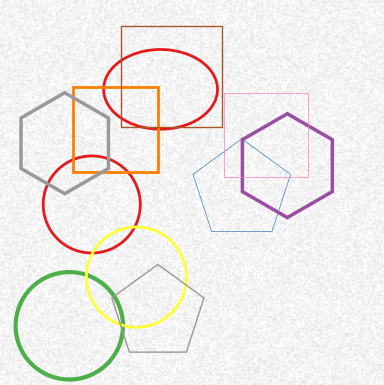[{"shape": "circle", "thickness": 2, "radius": 0.63, "center": [0.238, 0.469]}, {"shape": "oval", "thickness": 2, "radius": 0.74, "center": [0.417, 0.768]}, {"shape": "pentagon", "thickness": 0.5, "radius": 0.67, "center": [0.628, 0.506]}, {"shape": "circle", "thickness": 3, "radius": 0.7, "center": [0.18, 0.154]}, {"shape": "hexagon", "thickness": 2.5, "radius": 0.67, "center": [0.746, 0.57]}, {"shape": "square", "thickness": 2, "radius": 0.55, "center": [0.3, 0.664]}, {"shape": "circle", "thickness": 2, "radius": 0.65, "center": [0.355, 0.28]}, {"shape": "square", "thickness": 1, "radius": 0.66, "center": [0.446, 0.801]}, {"shape": "square", "thickness": 0.5, "radius": 0.55, "center": [0.691, 0.65]}, {"shape": "pentagon", "thickness": 1, "radius": 0.63, "center": [0.41, 0.187]}, {"shape": "hexagon", "thickness": 2.5, "radius": 0.66, "center": [0.168, 0.628]}]